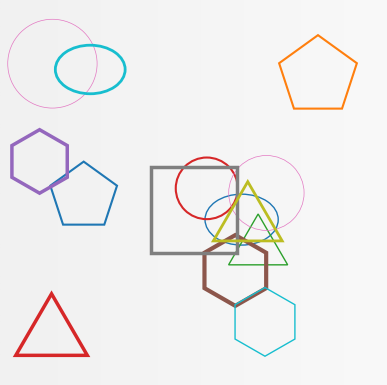[{"shape": "pentagon", "thickness": 1.5, "radius": 0.45, "center": [0.216, 0.49]}, {"shape": "oval", "thickness": 1, "radius": 0.47, "center": [0.624, 0.43]}, {"shape": "pentagon", "thickness": 1.5, "radius": 0.53, "center": [0.821, 0.803]}, {"shape": "triangle", "thickness": 1, "radius": 0.44, "center": [0.666, 0.356]}, {"shape": "triangle", "thickness": 2.5, "radius": 0.53, "center": [0.133, 0.13]}, {"shape": "circle", "thickness": 1.5, "radius": 0.4, "center": [0.534, 0.511]}, {"shape": "hexagon", "thickness": 2.5, "radius": 0.41, "center": [0.102, 0.581]}, {"shape": "hexagon", "thickness": 3, "radius": 0.46, "center": [0.607, 0.298]}, {"shape": "circle", "thickness": 0.5, "radius": 0.58, "center": [0.135, 0.835]}, {"shape": "circle", "thickness": 0.5, "radius": 0.49, "center": [0.687, 0.499]}, {"shape": "square", "thickness": 2.5, "radius": 0.56, "center": [0.501, 0.454]}, {"shape": "triangle", "thickness": 2, "radius": 0.51, "center": [0.639, 0.426]}, {"shape": "oval", "thickness": 2, "radius": 0.45, "center": [0.233, 0.82]}, {"shape": "hexagon", "thickness": 1, "radius": 0.45, "center": [0.684, 0.164]}]